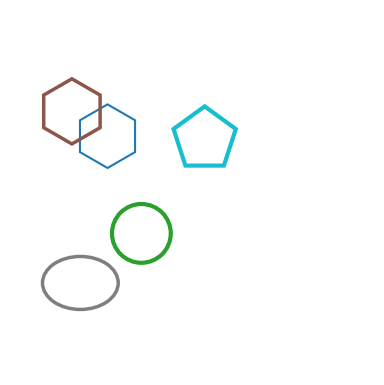[{"shape": "hexagon", "thickness": 1.5, "radius": 0.41, "center": [0.279, 0.646]}, {"shape": "circle", "thickness": 3, "radius": 0.38, "center": [0.367, 0.394]}, {"shape": "hexagon", "thickness": 2.5, "radius": 0.42, "center": [0.187, 0.711]}, {"shape": "oval", "thickness": 2.5, "radius": 0.49, "center": [0.209, 0.265]}, {"shape": "pentagon", "thickness": 3, "radius": 0.43, "center": [0.532, 0.639]}]